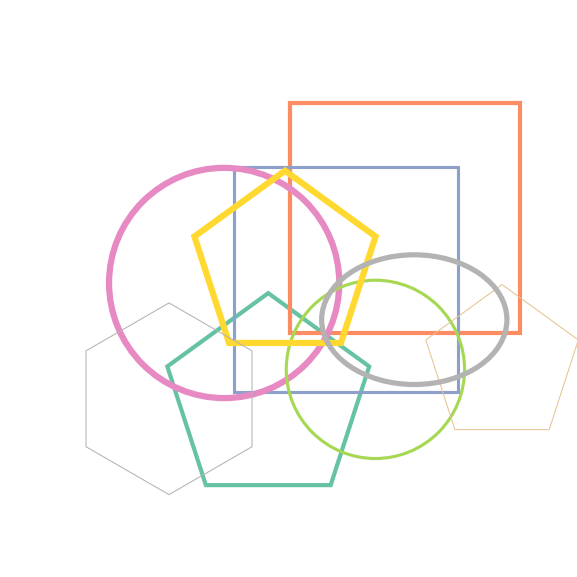[{"shape": "pentagon", "thickness": 2, "radius": 0.92, "center": [0.465, 0.308]}, {"shape": "square", "thickness": 2, "radius": 0.99, "center": [0.701, 0.621]}, {"shape": "square", "thickness": 1.5, "radius": 0.97, "center": [0.599, 0.515]}, {"shape": "circle", "thickness": 3, "radius": 1.0, "center": [0.388, 0.509]}, {"shape": "circle", "thickness": 1.5, "radius": 0.77, "center": [0.65, 0.36]}, {"shape": "pentagon", "thickness": 3, "radius": 0.82, "center": [0.494, 0.539]}, {"shape": "pentagon", "thickness": 0.5, "radius": 0.69, "center": [0.869, 0.368]}, {"shape": "oval", "thickness": 2.5, "radius": 0.8, "center": [0.717, 0.446]}, {"shape": "hexagon", "thickness": 0.5, "radius": 0.83, "center": [0.293, 0.309]}]